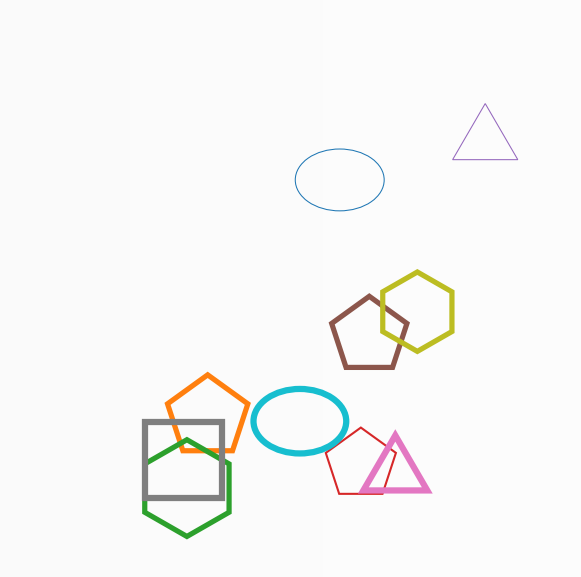[{"shape": "oval", "thickness": 0.5, "radius": 0.38, "center": [0.584, 0.688]}, {"shape": "pentagon", "thickness": 2.5, "radius": 0.36, "center": [0.357, 0.277]}, {"shape": "hexagon", "thickness": 2.5, "radius": 0.42, "center": [0.322, 0.154]}, {"shape": "pentagon", "thickness": 1, "radius": 0.32, "center": [0.621, 0.195]}, {"shape": "triangle", "thickness": 0.5, "radius": 0.32, "center": [0.835, 0.755]}, {"shape": "pentagon", "thickness": 2.5, "radius": 0.34, "center": [0.635, 0.418]}, {"shape": "triangle", "thickness": 3, "radius": 0.32, "center": [0.68, 0.182]}, {"shape": "square", "thickness": 3, "radius": 0.33, "center": [0.316, 0.203]}, {"shape": "hexagon", "thickness": 2.5, "radius": 0.34, "center": [0.718, 0.459]}, {"shape": "oval", "thickness": 3, "radius": 0.4, "center": [0.516, 0.27]}]